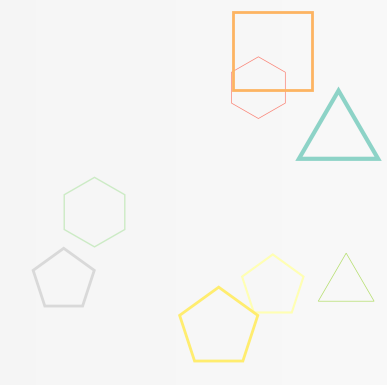[{"shape": "triangle", "thickness": 3, "radius": 0.59, "center": [0.874, 0.647]}, {"shape": "pentagon", "thickness": 1.5, "radius": 0.42, "center": [0.704, 0.256]}, {"shape": "hexagon", "thickness": 0.5, "radius": 0.4, "center": [0.667, 0.772]}, {"shape": "square", "thickness": 2, "radius": 0.51, "center": [0.703, 0.868]}, {"shape": "triangle", "thickness": 0.5, "radius": 0.42, "center": [0.893, 0.259]}, {"shape": "pentagon", "thickness": 2, "radius": 0.41, "center": [0.164, 0.272]}, {"shape": "hexagon", "thickness": 1, "radius": 0.45, "center": [0.244, 0.449]}, {"shape": "pentagon", "thickness": 2, "radius": 0.53, "center": [0.564, 0.148]}]